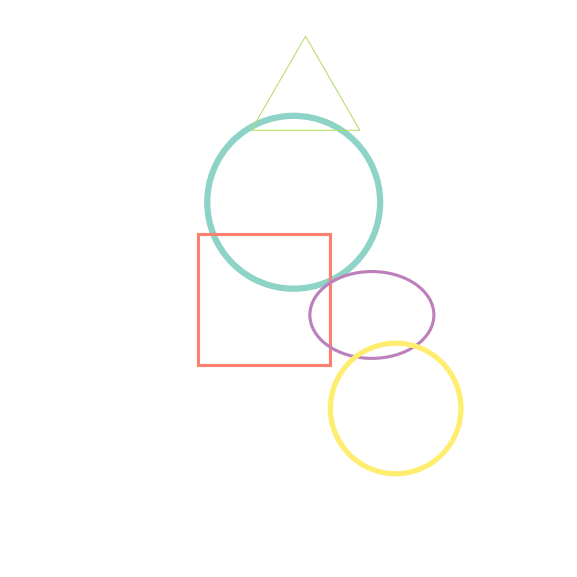[{"shape": "circle", "thickness": 3, "radius": 0.75, "center": [0.509, 0.649]}, {"shape": "square", "thickness": 1.5, "radius": 0.57, "center": [0.457, 0.48]}, {"shape": "triangle", "thickness": 0.5, "radius": 0.54, "center": [0.529, 0.828]}, {"shape": "oval", "thickness": 1.5, "radius": 0.54, "center": [0.644, 0.454]}, {"shape": "circle", "thickness": 2.5, "radius": 0.57, "center": [0.685, 0.292]}]